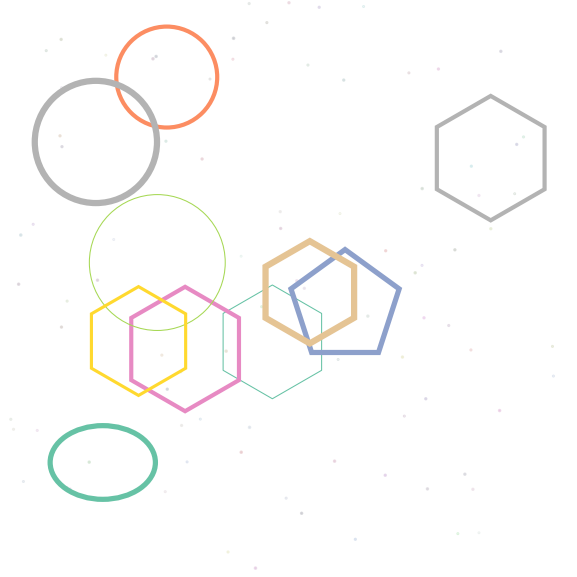[{"shape": "hexagon", "thickness": 0.5, "radius": 0.49, "center": [0.472, 0.407]}, {"shape": "oval", "thickness": 2.5, "radius": 0.46, "center": [0.178, 0.198]}, {"shape": "circle", "thickness": 2, "radius": 0.44, "center": [0.289, 0.866]}, {"shape": "pentagon", "thickness": 2.5, "radius": 0.49, "center": [0.598, 0.468]}, {"shape": "hexagon", "thickness": 2, "radius": 0.54, "center": [0.321, 0.395]}, {"shape": "circle", "thickness": 0.5, "radius": 0.59, "center": [0.272, 0.545]}, {"shape": "hexagon", "thickness": 1.5, "radius": 0.47, "center": [0.24, 0.409]}, {"shape": "hexagon", "thickness": 3, "radius": 0.44, "center": [0.536, 0.493]}, {"shape": "hexagon", "thickness": 2, "radius": 0.54, "center": [0.85, 0.725]}, {"shape": "circle", "thickness": 3, "radius": 0.53, "center": [0.166, 0.753]}]